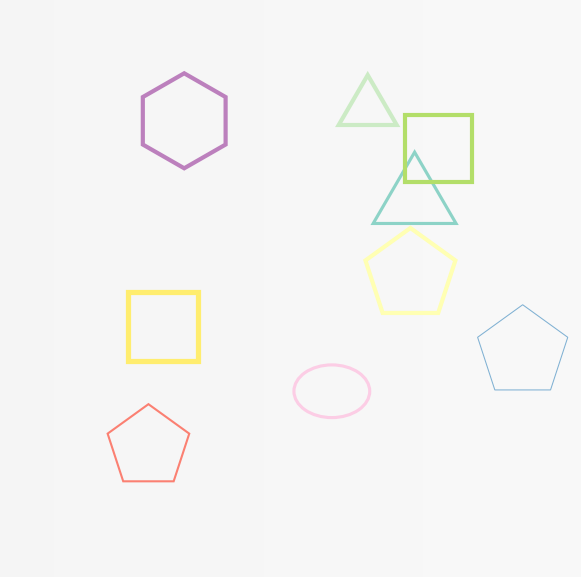[{"shape": "triangle", "thickness": 1.5, "radius": 0.41, "center": [0.713, 0.653]}, {"shape": "pentagon", "thickness": 2, "radius": 0.41, "center": [0.706, 0.523]}, {"shape": "pentagon", "thickness": 1, "radius": 0.37, "center": [0.255, 0.225]}, {"shape": "pentagon", "thickness": 0.5, "radius": 0.41, "center": [0.899, 0.39]}, {"shape": "square", "thickness": 2, "radius": 0.29, "center": [0.754, 0.742]}, {"shape": "oval", "thickness": 1.5, "radius": 0.33, "center": [0.571, 0.322]}, {"shape": "hexagon", "thickness": 2, "radius": 0.41, "center": [0.317, 0.79]}, {"shape": "triangle", "thickness": 2, "radius": 0.29, "center": [0.633, 0.812]}, {"shape": "square", "thickness": 2.5, "radius": 0.3, "center": [0.28, 0.434]}]